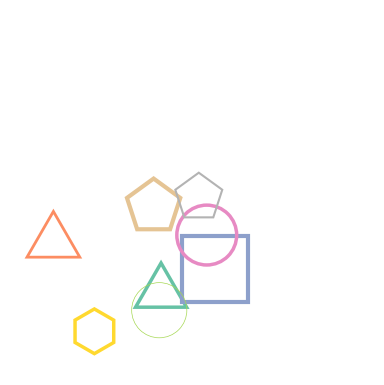[{"shape": "triangle", "thickness": 2.5, "radius": 0.38, "center": [0.418, 0.24]}, {"shape": "triangle", "thickness": 2, "radius": 0.4, "center": [0.139, 0.372]}, {"shape": "square", "thickness": 3, "radius": 0.43, "center": [0.559, 0.301]}, {"shape": "circle", "thickness": 2.5, "radius": 0.39, "center": [0.537, 0.389]}, {"shape": "circle", "thickness": 0.5, "radius": 0.36, "center": [0.414, 0.194]}, {"shape": "hexagon", "thickness": 2.5, "radius": 0.29, "center": [0.245, 0.139]}, {"shape": "pentagon", "thickness": 3, "radius": 0.36, "center": [0.399, 0.463]}, {"shape": "pentagon", "thickness": 1.5, "radius": 0.32, "center": [0.516, 0.487]}]